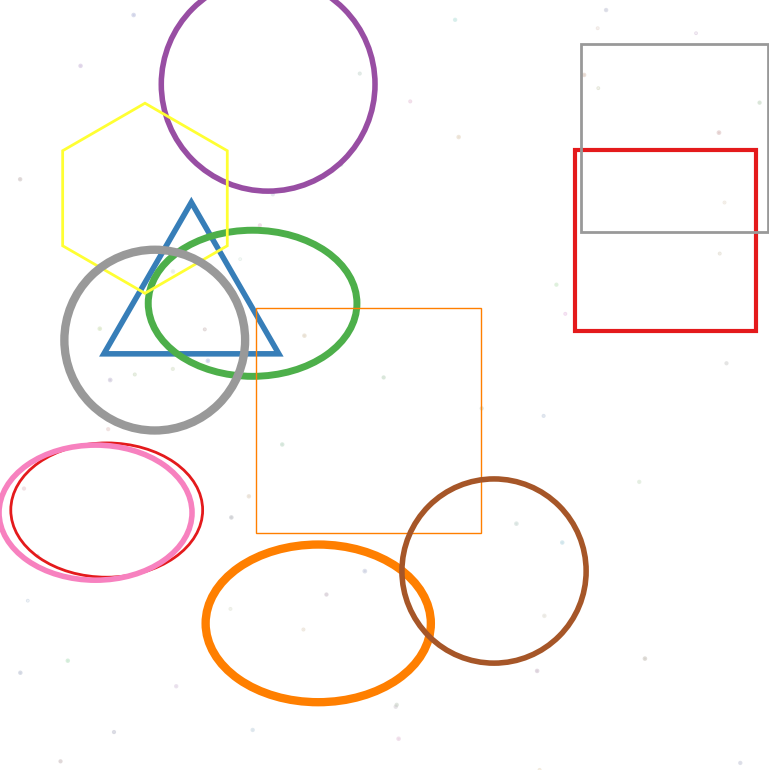[{"shape": "oval", "thickness": 1, "radius": 0.62, "center": [0.139, 0.338]}, {"shape": "square", "thickness": 1.5, "radius": 0.59, "center": [0.864, 0.688]}, {"shape": "triangle", "thickness": 2, "radius": 0.66, "center": [0.248, 0.606]}, {"shape": "oval", "thickness": 2.5, "radius": 0.68, "center": [0.328, 0.606]}, {"shape": "circle", "thickness": 2, "radius": 0.69, "center": [0.348, 0.891]}, {"shape": "oval", "thickness": 3, "radius": 0.73, "center": [0.413, 0.19]}, {"shape": "square", "thickness": 0.5, "radius": 0.73, "center": [0.479, 0.454]}, {"shape": "hexagon", "thickness": 1, "radius": 0.62, "center": [0.188, 0.743]}, {"shape": "circle", "thickness": 2, "radius": 0.6, "center": [0.642, 0.258]}, {"shape": "oval", "thickness": 2, "radius": 0.63, "center": [0.124, 0.334]}, {"shape": "circle", "thickness": 3, "radius": 0.59, "center": [0.201, 0.558]}, {"shape": "square", "thickness": 1, "radius": 0.61, "center": [0.876, 0.821]}]